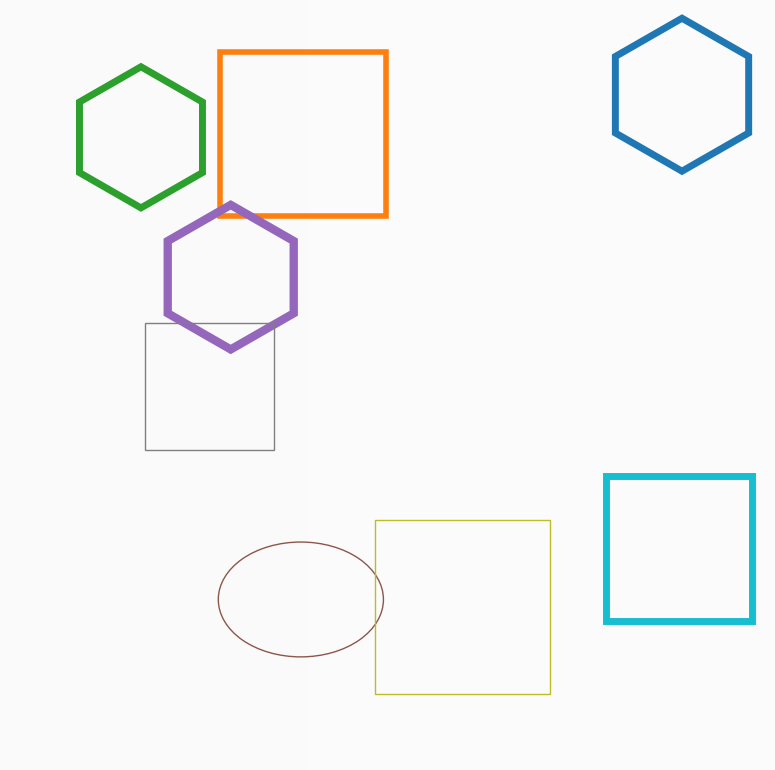[{"shape": "hexagon", "thickness": 2.5, "radius": 0.5, "center": [0.88, 0.877]}, {"shape": "square", "thickness": 2, "radius": 0.54, "center": [0.391, 0.826]}, {"shape": "hexagon", "thickness": 2.5, "radius": 0.46, "center": [0.182, 0.822]}, {"shape": "hexagon", "thickness": 3, "radius": 0.47, "center": [0.298, 0.64]}, {"shape": "oval", "thickness": 0.5, "radius": 0.53, "center": [0.388, 0.221]}, {"shape": "square", "thickness": 0.5, "radius": 0.41, "center": [0.27, 0.498]}, {"shape": "square", "thickness": 0.5, "radius": 0.57, "center": [0.597, 0.212]}, {"shape": "square", "thickness": 2.5, "radius": 0.47, "center": [0.877, 0.288]}]